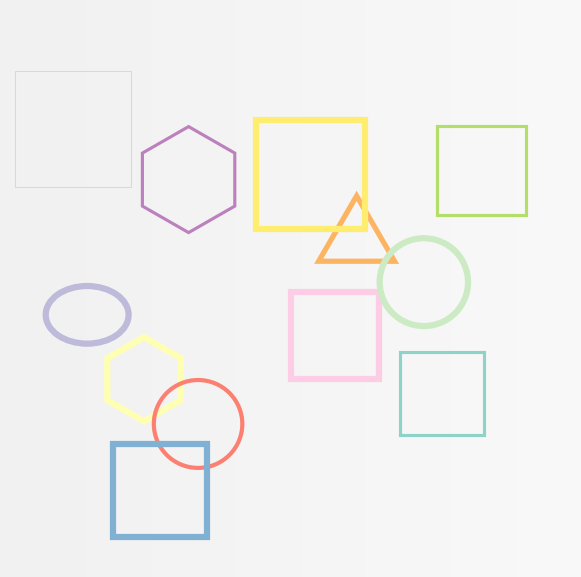[{"shape": "square", "thickness": 1.5, "radius": 0.36, "center": [0.761, 0.318]}, {"shape": "hexagon", "thickness": 3, "radius": 0.36, "center": [0.248, 0.343]}, {"shape": "oval", "thickness": 3, "radius": 0.36, "center": [0.15, 0.454]}, {"shape": "circle", "thickness": 2, "radius": 0.38, "center": [0.341, 0.265]}, {"shape": "square", "thickness": 3, "radius": 0.41, "center": [0.275, 0.15]}, {"shape": "triangle", "thickness": 2.5, "radius": 0.38, "center": [0.614, 0.584]}, {"shape": "square", "thickness": 1.5, "radius": 0.38, "center": [0.828, 0.704]}, {"shape": "square", "thickness": 3, "radius": 0.38, "center": [0.576, 0.418]}, {"shape": "square", "thickness": 0.5, "radius": 0.5, "center": [0.125, 0.776]}, {"shape": "hexagon", "thickness": 1.5, "radius": 0.46, "center": [0.324, 0.688]}, {"shape": "circle", "thickness": 3, "radius": 0.38, "center": [0.729, 0.511]}, {"shape": "square", "thickness": 3, "radius": 0.47, "center": [0.534, 0.696]}]